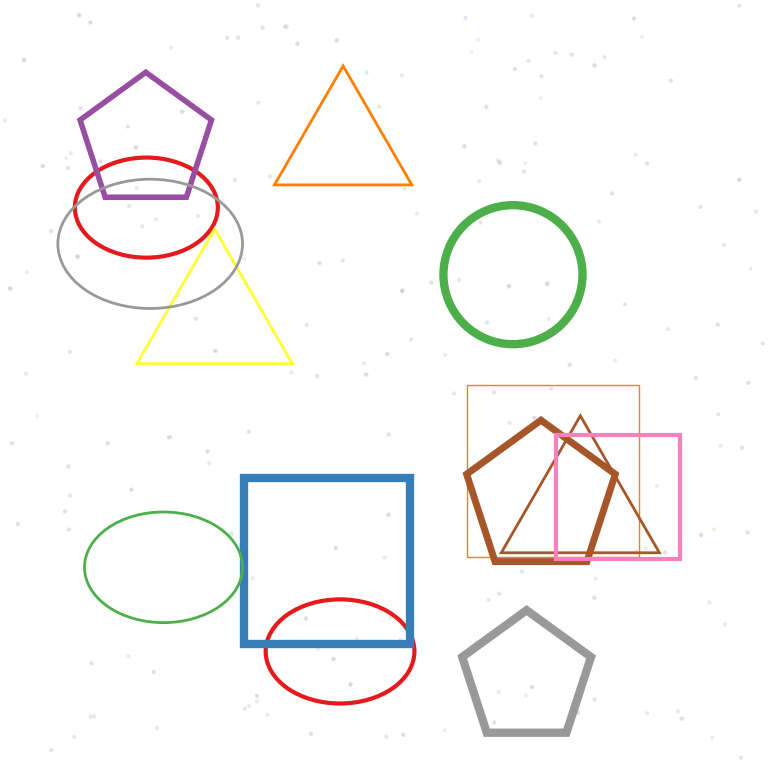[{"shape": "oval", "thickness": 1.5, "radius": 0.48, "center": [0.442, 0.154]}, {"shape": "oval", "thickness": 1.5, "radius": 0.46, "center": [0.19, 0.73]}, {"shape": "square", "thickness": 3, "radius": 0.54, "center": [0.425, 0.271]}, {"shape": "oval", "thickness": 1, "radius": 0.51, "center": [0.212, 0.263]}, {"shape": "circle", "thickness": 3, "radius": 0.45, "center": [0.666, 0.643]}, {"shape": "pentagon", "thickness": 2, "radius": 0.45, "center": [0.189, 0.816]}, {"shape": "triangle", "thickness": 1, "radius": 0.51, "center": [0.446, 0.811]}, {"shape": "square", "thickness": 0.5, "radius": 0.56, "center": [0.718, 0.389]}, {"shape": "triangle", "thickness": 1, "radius": 0.58, "center": [0.279, 0.586]}, {"shape": "triangle", "thickness": 1, "radius": 0.59, "center": [0.754, 0.341]}, {"shape": "pentagon", "thickness": 2.5, "radius": 0.51, "center": [0.703, 0.353]}, {"shape": "square", "thickness": 1.5, "radius": 0.4, "center": [0.803, 0.355]}, {"shape": "pentagon", "thickness": 3, "radius": 0.44, "center": [0.684, 0.12]}, {"shape": "oval", "thickness": 1, "radius": 0.6, "center": [0.195, 0.683]}]